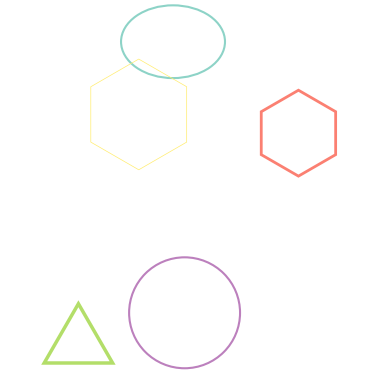[{"shape": "oval", "thickness": 1.5, "radius": 0.68, "center": [0.449, 0.892]}, {"shape": "hexagon", "thickness": 2, "radius": 0.56, "center": [0.775, 0.654]}, {"shape": "triangle", "thickness": 2.5, "radius": 0.51, "center": [0.204, 0.108]}, {"shape": "circle", "thickness": 1.5, "radius": 0.72, "center": [0.479, 0.188]}, {"shape": "hexagon", "thickness": 0.5, "radius": 0.72, "center": [0.36, 0.703]}]